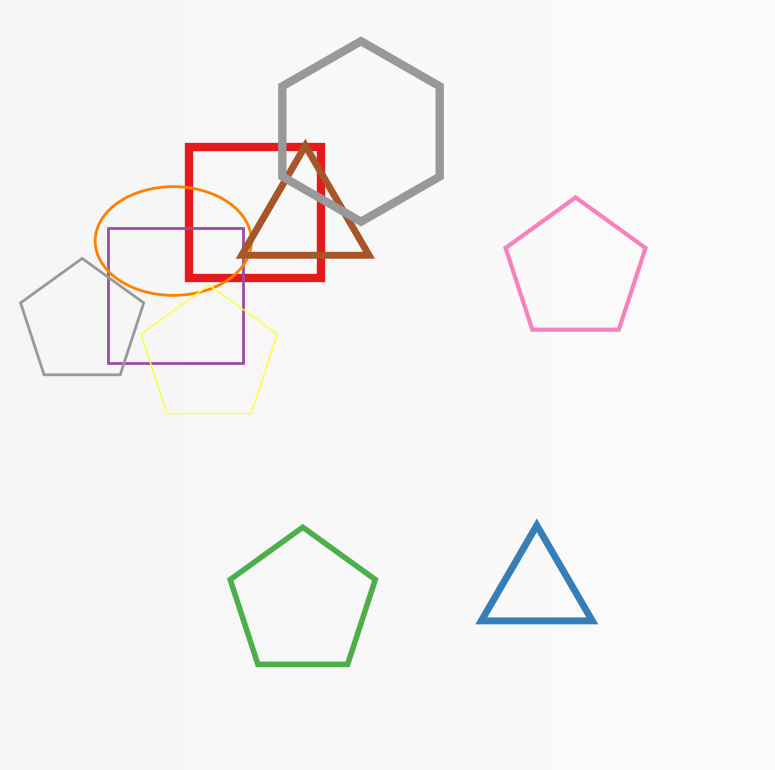[{"shape": "square", "thickness": 3, "radius": 0.43, "center": [0.328, 0.724]}, {"shape": "triangle", "thickness": 2.5, "radius": 0.41, "center": [0.693, 0.235]}, {"shape": "pentagon", "thickness": 2, "radius": 0.49, "center": [0.391, 0.217]}, {"shape": "square", "thickness": 1, "radius": 0.44, "center": [0.227, 0.616]}, {"shape": "oval", "thickness": 1, "radius": 0.5, "center": [0.224, 0.687]}, {"shape": "pentagon", "thickness": 0.5, "radius": 0.46, "center": [0.27, 0.538]}, {"shape": "triangle", "thickness": 2.5, "radius": 0.47, "center": [0.394, 0.716]}, {"shape": "pentagon", "thickness": 1.5, "radius": 0.47, "center": [0.743, 0.649]}, {"shape": "pentagon", "thickness": 1, "radius": 0.42, "center": [0.106, 0.581]}, {"shape": "hexagon", "thickness": 3, "radius": 0.59, "center": [0.466, 0.829]}]